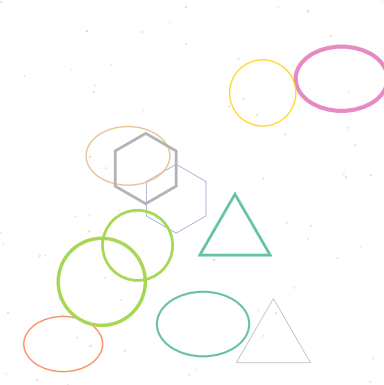[{"shape": "triangle", "thickness": 2, "radius": 0.53, "center": [0.61, 0.39]}, {"shape": "oval", "thickness": 1.5, "radius": 0.6, "center": [0.527, 0.158]}, {"shape": "oval", "thickness": 1, "radius": 0.51, "center": [0.164, 0.106]}, {"shape": "hexagon", "thickness": 0.5, "radius": 0.45, "center": [0.458, 0.484]}, {"shape": "oval", "thickness": 3, "radius": 0.6, "center": [0.887, 0.795]}, {"shape": "circle", "thickness": 2.5, "radius": 0.57, "center": [0.264, 0.268]}, {"shape": "circle", "thickness": 2, "radius": 0.46, "center": [0.357, 0.363]}, {"shape": "circle", "thickness": 1, "radius": 0.43, "center": [0.682, 0.759]}, {"shape": "oval", "thickness": 1, "radius": 0.54, "center": [0.332, 0.595]}, {"shape": "triangle", "thickness": 0.5, "radius": 0.56, "center": [0.71, 0.113]}, {"shape": "hexagon", "thickness": 2, "radius": 0.46, "center": [0.378, 0.562]}]